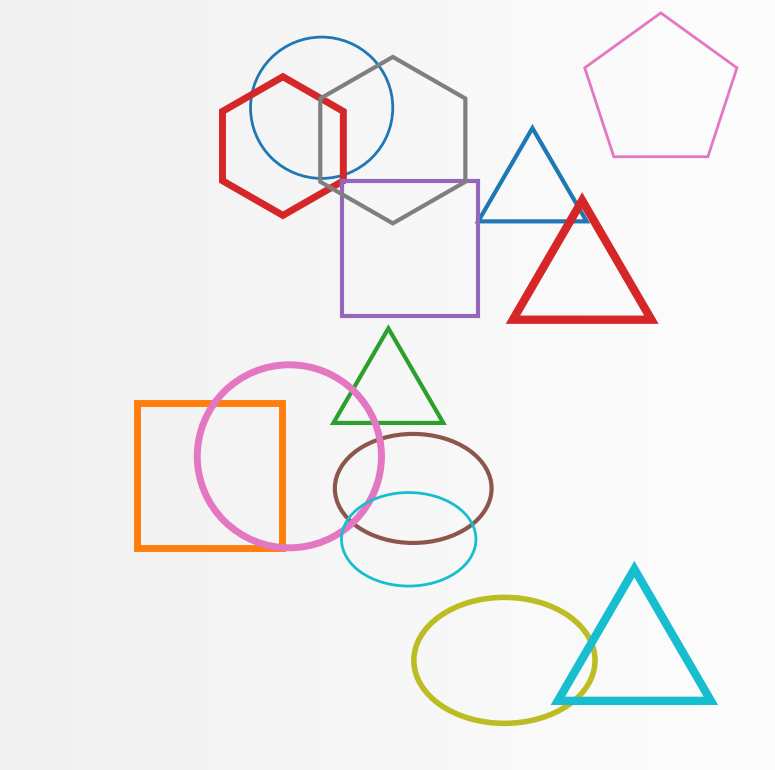[{"shape": "circle", "thickness": 1, "radius": 0.46, "center": [0.415, 0.86]}, {"shape": "triangle", "thickness": 1.5, "radius": 0.4, "center": [0.687, 0.753]}, {"shape": "square", "thickness": 2.5, "radius": 0.47, "center": [0.271, 0.383]}, {"shape": "triangle", "thickness": 1.5, "radius": 0.41, "center": [0.501, 0.492]}, {"shape": "triangle", "thickness": 3, "radius": 0.52, "center": [0.751, 0.636]}, {"shape": "hexagon", "thickness": 2.5, "radius": 0.45, "center": [0.365, 0.81]}, {"shape": "square", "thickness": 1.5, "radius": 0.44, "center": [0.529, 0.677]}, {"shape": "oval", "thickness": 1.5, "radius": 0.51, "center": [0.533, 0.366]}, {"shape": "circle", "thickness": 2.5, "radius": 0.59, "center": [0.373, 0.407]}, {"shape": "pentagon", "thickness": 1, "radius": 0.52, "center": [0.853, 0.88]}, {"shape": "hexagon", "thickness": 1.5, "radius": 0.54, "center": [0.507, 0.818]}, {"shape": "oval", "thickness": 2, "radius": 0.58, "center": [0.651, 0.142]}, {"shape": "triangle", "thickness": 3, "radius": 0.57, "center": [0.819, 0.147]}, {"shape": "oval", "thickness": 1, "radius": 0.43, "center": [0.527, 0.3]}]